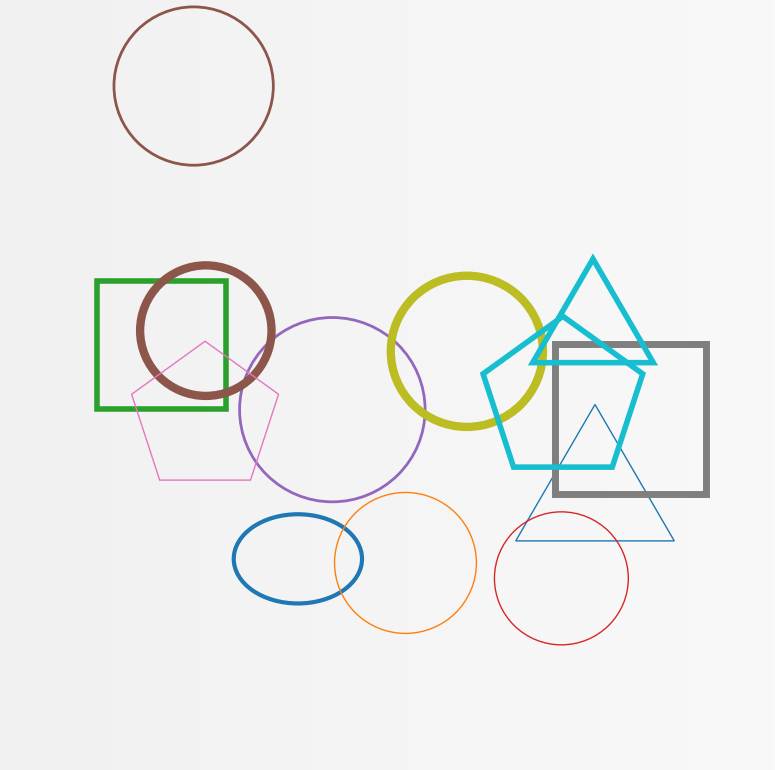[{"shape": "oval", "thickness": 1.5, "radius": 0.41, "center": [0.384, 0.274]}, {"shape": "triangle", "thickness": 0.5, "radius": 0.59, "center": [0.768, 0.357]}, {"shape": "circle", "thickness": 0.5, "radius": 0.46, "center": [0.523, 0.269]}, {"shape": "square", "thickness": 2, "radius": 0.42, "center": [0.208, 0.552]}, {"shape": "circle", "thickness": 0.5, "radius": 0.43, "center": [0.724, 0.249]}, {"shape": "circle", "thickness": 1, "radius": 0.6, "center": [0.429, 0.468]}, {"shape": "circle", "thickness": 3, "radius": 0.42, "center": [0.266, 0.571]}, {"shape": "circle", "thickness": 1, "radius": 0.51, "center": [0.25, 0.888]}, {"shape": "pentagon", "thickness": 0.5, "radius": 0.5, "center": [0.265, 0.457]}, {"shape": "square", "thickness": 2.5, "radius": 0.49, "center": [0.814, 0.456]}, {"shape": "circle", "thickness": 3, "radius": 0.49, "center": [0.602, 0.544]}, {"shape": "pentagon", "thickness": 2, "radius": 0.54, "center": [0.726, 0.481]}, {"shape": "triangle", "thickness": 2, "radius": 0.45, "center": [0.765, 0.574]}]